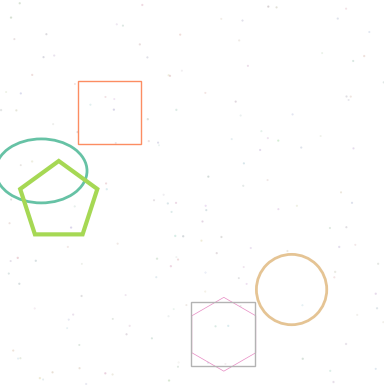[{"shape": "oval", "thickness": 2, "radius": 0.59, "center": [0.107, 0.556]}, {"shape": "square", "thickness": 1, "radius": 0.41, "center": [0.285, 0.708]}, {"shape": "hexagon", "thickness": 0.5, "radius": 0.48, "center": [0.581, 0.132]}, {"shape": "pentagon", "thickness": 3, "radius": 0.53, "center": [0.153, 0.476]}, {"shape": "circle", "thickness": 2, "radius": 0.46, "center": [0.757, 0.248]}, {"shape": "square", "thickness": 1, "radius": 0.42, "center": [0.579, 0.132]}]